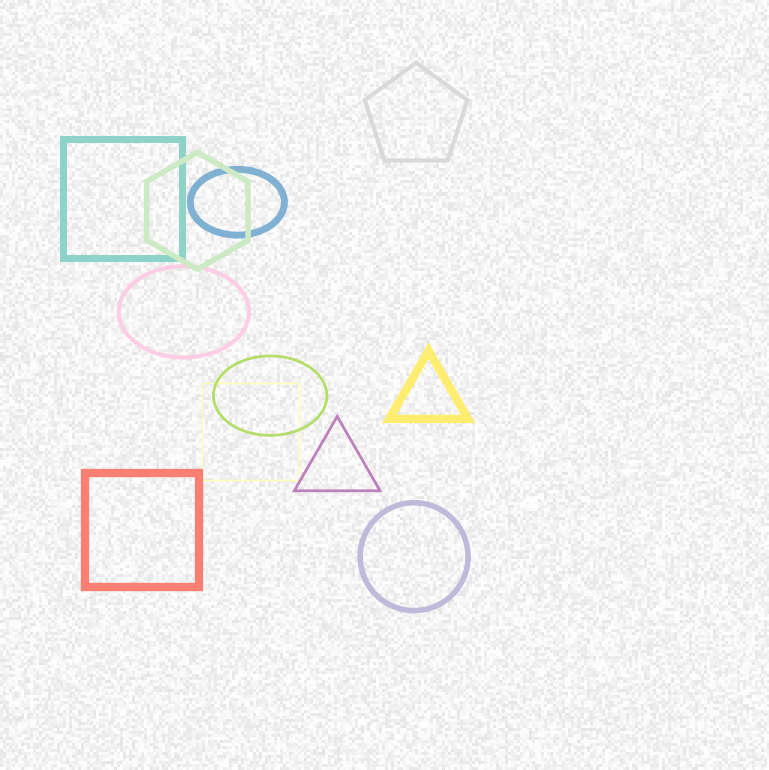[{"shape": "square", "thickness": 2.5, "radius": 0.39, "center": [0.159, 0.742]}, {"shape": "square", "thickness": 0.5, "radius": 0.32, "center": [0.325, 0.44]}, {"shape": "circle", "thickness": 2, "radius": 0.35, "center": [0.538, 0.277]}, {"shape": "square", "thickness": 3, "radius": 0.37, "center": [0.184, 0.312]}, {"shape": "oval", "thickness": 2.5, "radius": 0.31, "center": [0.308, 0.737]}, {"shape": "oval", "thickness": 1, "radius": 0.37, "center": [0.351, 0.486]}, {"shape": "oval", "thickness": 1.5, "radius": 0.42, "center": [0.239, 0.595]}, {"shape": "pentagon", "thickness": 1.5, "radius": 0.35, "center": [0.54, 0.848]}, {"shape": "triangle", "thickness": 1, "radius": 0.32, "center": [0.438, 0.395]}, {"shape": "hexagon", "thickness": 2, "radius": 0.38, "center": [0.256, 0.726]}, {"shape": "triangle", "thickness": 3, "radius": 0.3, "center": [0.557, 0.485]}]